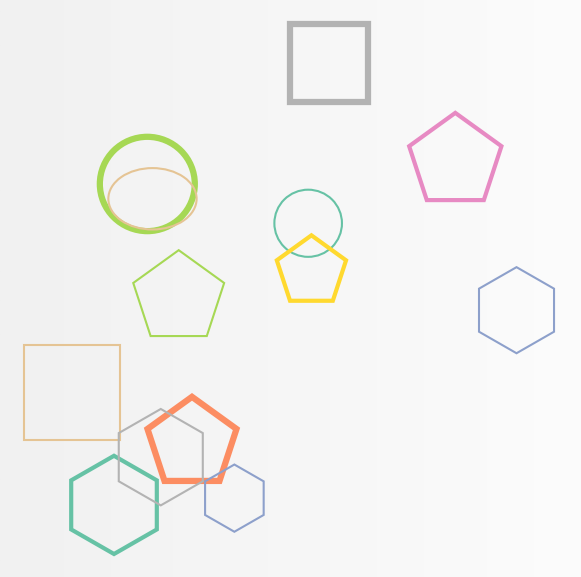[{"shape": "hexagon", "thickness": 2, "radius": 0.43, "center": [0.196, 0.125]}, {"shape": "circle", "thickness": 1, "radius": 0.29, "center": [0.53, 0.613]}, {"shape": "pentagon", "thickness": 3, "radius": 0.4, "center": [0.33, 0.231]}, {"shape": "hexagon", "thickness": 1, "radius": 0.37, "center": [0.889, 0.462]}, {"shape": "hexagon", "thickness": 1, "radius": 0.29, "center": [0.403, 0.137]}, {"shape": "pentagon", "thickness": 2, "radius": 0.42, "center": [0.783, 0.72]}, {"shape": "circle", "thickness": 3, "radius": 0.41, "center": [0.253, 0.681]}, {"shape": "pentagon", "thickness": 1, "radius": 0.41, "center": [0.307, 0.484]}, {"shape": "pentagon", "thickness": 2, "radius": 0.31, "center": [0.536, 0.529]}, {"shape": "square", "thickness": 1, "radius": 0.41, "center": [0.124, 0.32]}, {"shape": "oval", "thickness": 1, "radius": 0.38, "center": [0.262, 0.655]}, {"shape": "hexagon", "thickness": 1, "radius": 0.42, "center": [0.277, 0.207]}, {"shape": "square", "thickness": 3, "radius": 0.33, "center": [0.566, 0.89]}]